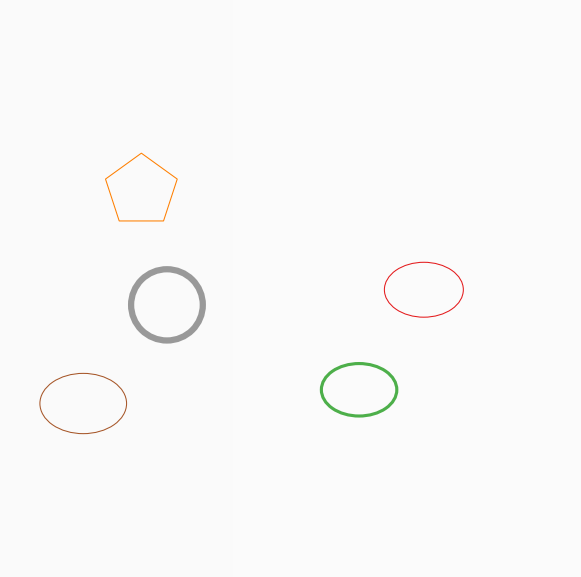[{"shape": "oval", "thickness": 0.5, "radius": 0.34, "center": [0.729, 0.497]}, {"shape": "oval", "thickness": 1.5, "radius": 0.32, "center": [0.618, 0.324]}, {"shape": "pentagon", "thickness": 0.5, "radius": 0.32, "center": [0.243, 0.669]}, {"shape": "oval", "thickness": 0.5, "radius": 0.37, "center": [0.143, 0.3]}, {"shape": "circle", "thickness": 3, "radius": 0.31, "center": [0.287, 0.471]}]